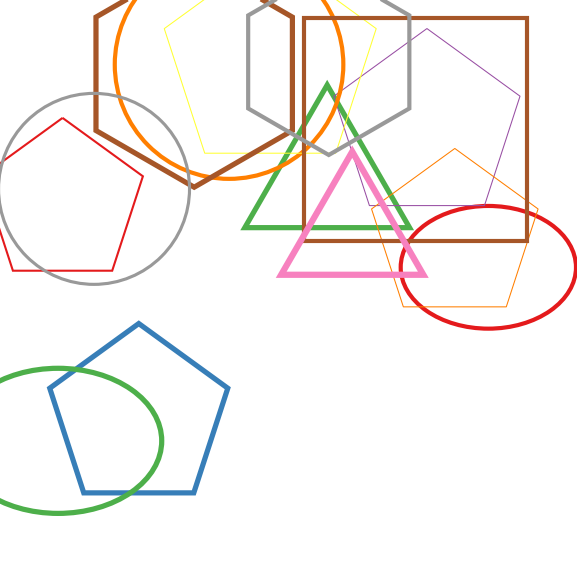[{"shape": "pentagon", "thickness": 1, "radius": 0.73, "center": [0.108, 0.649]}, {"shape": "oval", "thickness": 2, "radius": 0.76, "center": [0.846, 0.536]}, {"shape": "pentagon", "thickness": 2.5, "radius": 0.81, "center": [0.24, 0.277]}, {"shape": "triangle", "thickness": 2.5, "radius": 0.82, "center": [0.567, 0.687]}, {"shape": "oval", "thickness": 2.5, "radius": 0.9, "center": [0.101, 0.236]}, {"shape": "pentagon", "thickness": 0.5, "radius": 0.85, "center": [0.739, 0.78]}, {"shape": "pentagon", "thickness": 0.5, "radius": 0.76, "center": [0.788, 0.59]}, {"shape": "circle", "thickness": 2, "radius": 0.99, "center": [0.397, 0.887]}, {"shape": "pentagon", "thickness": 0.5, "radius": 0.96, "center": [0.468, 0.89]}, {"shape": "square", "thickness": 2, "radius": 0.96, "center": [0.72, 0.775]}, {"shape": "hexagon", "thickness": 2.5, "radius": 0.98, "center": [0.336, 0.871]}, {"shape": "triangle", "thickness": 3, "radius": 0.71, "center": [0.61, 0.594]}, {"shape": "hexagon", "thickness": 2, "radius": 0.81, "center": [0.569, 0.892]}, {"shape": "circle", "thickness": 1.5, "radius": 0.83, "center": [0.163, 0.672]}]